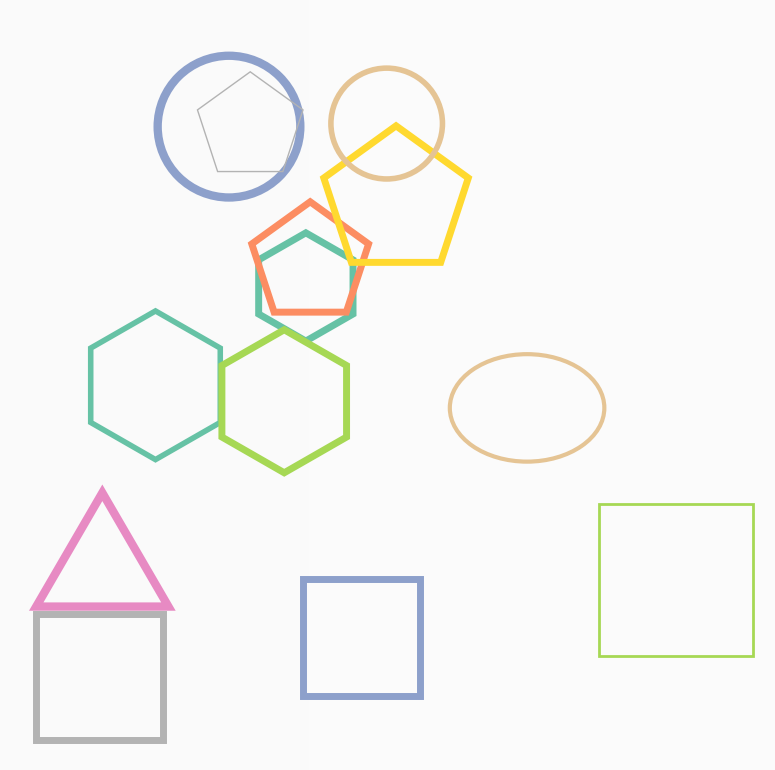[{"shape": "hexagon", "thickness": 2, "radius": 0.48, "center": [0.201, 0.5]}, {"shape": "hexagon", "thickness": 2.5, "radius": 0.35, "center": [0.395, 0.627]}, {"shape": "pentagon", "thickness": 2.5, "radius": 0.4, "center": [0.4, 0.659]}, {"shape": "square", "thickness": 2.5, "radius": 0.38, "center": [0.467, 0.173]}, {"shape": "circle", "thickness": 3, "radius": 0.46, "center": [0.295, 0.836]}, {"shape": "triangle", "thickness": 3, "radius": 0.49, "center": [0.132, 0.262]}, {"shape": "square", "thickness": 1, "radius": 0.49, "center": [0.872, 0.247]}, {"shape": "hexagon", "thickness": 2.5, "radius": 0.46, "center": [0.367, 0.479]}, {"shape": "pentagon", "thickness": 2.5, "radius": 0.49, "center": [0.511, 0.739]}, {"shape": "circle", "thickness": 2, "radius": 0.36, "center": [0.499, 0.84]}, {"shape": "oval", "thickness": 1.5, "radius": 0.5, "center": [0.68, 0.47]}, {"shape": "square", "thickness": 2.5, "radius": 0.41, "center": [0.128, 0.121]}, {"shape": "pentagon", "thickness": 0.5, "radius": 0.36, "center": [0.323, 0.835]}]